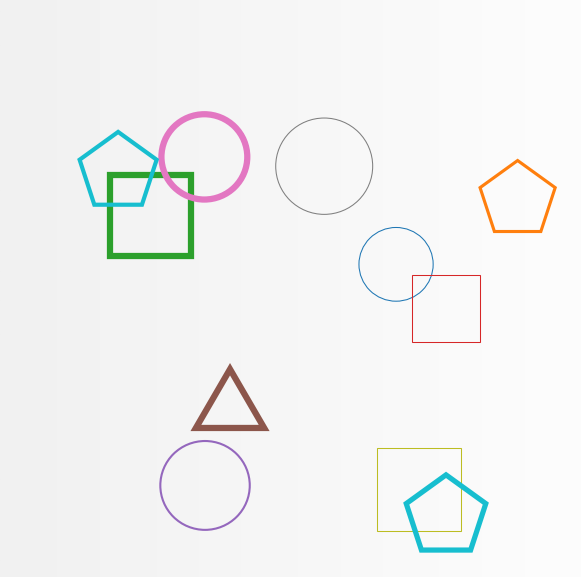[{"shape": "circle", "thickness": 0.5, "radius": 0.32, "center": [0.681, 0.541]}, {"shape": "pentagon", "thickness": 1.5, "radius": 0.34, "center": [0.891, 0.653]}, {"shape": "square", "thickness": 3, "radius": 0.35, "center": [0.259, 0.626]}, {"shape": "square", "thickness": 0.5, "radius": 0.29, "center": [0.768, 0.465]}, {"shape": "circle", "thickness": 1, "radius": 0.38, "center": [0.353, 0.159]}, {"shape": "triangle", "thickness": 3, "radius": 0.34, "center": [0.396, 0.292]}, {"shape": "circle", "thickness": 3, "radius": 0.37, "center": [0.352, 0.727]}, {"shape": "circle", "thickness": 0.5, "radius": 0.42, "center": [0.558, 0.711]}, {"shape": "square", "thickness": 0.5, "radius": 0.36, "center": [0.721, 0.152]}, {"shape": "pentagon", "thickness": 2.5, "radius": 0.36, "center": [0.767, 0.105]}, {"shape": "pentagon", "thickness": 2, "radius": 0.35, "center": [0.203, 0.701]}]